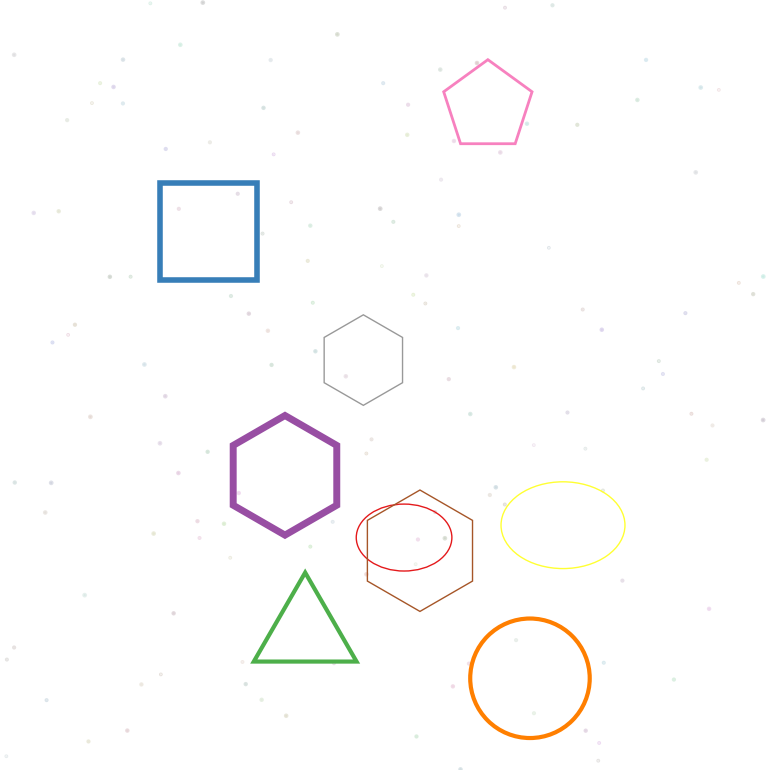[{"shape": "oval", "thickness": 0.5, "radius": 0.31, "center": [0.525, 0.302]}, {"shape": "square", "thickness": 2, "radius": 0.32, "center": [0.27, 0.699]}, {"shape": "triangle", "thickness": 1.5, "radius": 0.39, "center": [0.396, 0.179]}, {"shape": "hexagon", "thickness": 2.5, "radius": 0.39, "center": [0.37, 0.383]}, {"shape": "circle", "thickness": 1.5, "radius": 0.39, "center": [0.688, 0.119]}, {"shape": "oval", "thickness": 0.5, "radius": 0.4, "center": [0.731, 0.318]}, {"shape": "hexagon", "thickness": 0.5, "radius": 0.39, "center": [0.545, 0.285]}, {"shape": "pentagon", "thickness": 1, "radius": 0.3, "center": [0.634, 0.862]}, {"shape": "hexagon", "thickness": 0.5, "radius": 0.29, "center": [0.472, 0.532]}]